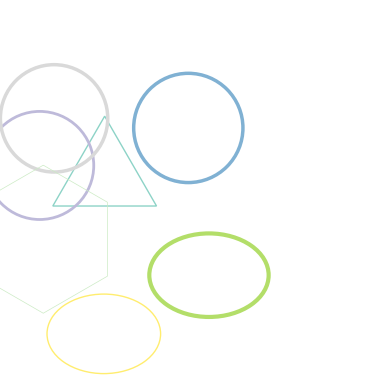[{"shape": "triangle", "thickness": 1, "radius": 0.78, "center": [0.272, 0.543]}, {"shape": "circle", "thickness": 2, "radius": 0.7, "center": [0.103, 0.57]}, {"shape": "circle", "thickness": 2.5, "radius": 0.71, "center": [0.489, 0.668]}, {"shape": "oval", "thickness": 3, "radius": 0.77, "center": [0.543, 0.285]}, {"shape": "circle", "thickness": 2.5, "radius": 0.7, "center": [0.14, 0.693]}, {"shape": "hexagon", "thickness": 0.5, "radius": 0.96, "center": [0.112, 0.379]}, {"shape": "oval", "thickness": 1, "radius": 0.74, "center": [0.27, 0.133]}]